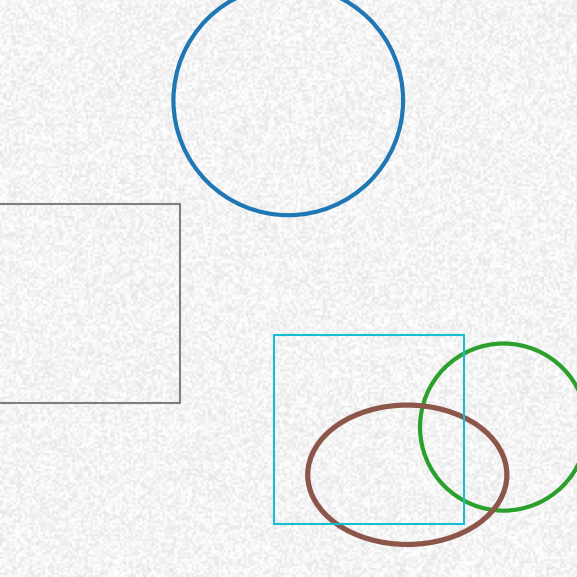[{"shape": "circle", "thickness": 2, "radius": 0.99, "center": [0.499, 0.825]}, {"shape": "circle", "thickness": 2, "radius": 0.72, "center": [0.872, 0.26]}, {"shape": "oval", "thickness": 2.5, "radius": 0.86, "center": [0.705, 0.177]}, {"shape": "square", "thickness": 1, "radius": 0.86, "center": [0.14, 0.474]}, {"shape": "square", "thickness": 1, "radius": 0.82, "center": [0.64, 0.256]}]